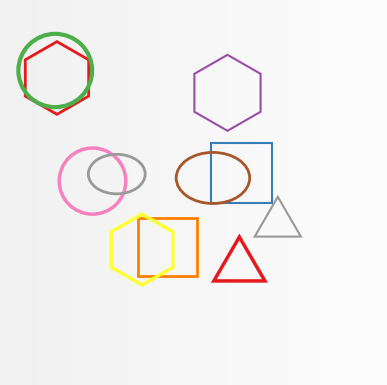[{"shape": "triangle", "thickness": 2.5, "radius": 0.38, "center": [0.618, 0.308]}, {"shape": "hexagon", "thickness": 2, "radius": 0.47, "center": [0.147, 0.797]}, {"shape": "square", "thickness": 1.5, "radius": 0.39, "center": [0.624, 0.551]}, {"shape": "circle", "thickness": 3, "radius": 0.48, "center": [0.143, 0.817]}, {"shape": "hexagon", "thickness": 1.5, "radius": 0.49, "center": [0.587, 0.759]}, {"shape": "square", "thickness": 2, "radius": 0.38, "center": [0.432, 0.358]}, {"shape": "hexagon", "thickness": 2.5, "radius": 0.46, "center": [0.367, 0.352]}, {"shape": "oval", "thickness": 2, "radius": 0.47, "center": [0.55, 0.538]}, {"shape": "circle", "thickness": 2.5, "radius": 0.43, "center": [0.239, 0.53]}, {"shape": "oval", "thickness": 2, "radius": 0.37, "center": [0.301, 0.548]}, {"shape": "triangle", "thickness": 1.5, "radius": 0.34, "center": [0.717, 0.42]}]